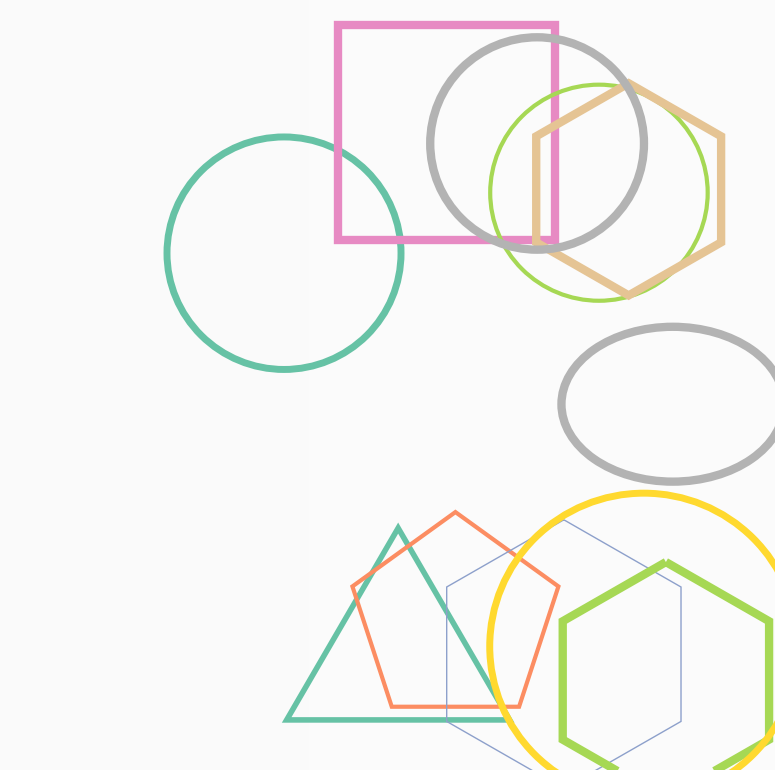[{"shape": "circle", "thickness": 2.5, "radius": 0.75, "center": [0.366, 0.671]}, {"shape": "triangle", "thickness": 2, "radius": 0.83, "center": [0.514, 0.148]}, {"shape": "pentagon", "thickness": 1.5, "radius": 0.7, "center": [0.588, 0.195]}, {"shape": "hexagon", "thickness": 0.5, "radius": 0.87, "center": [0.728, 0.15]}, {"shape": "square", "thickness": 3, "radius": 0.7, "center": [0.576, 0.829]}, {"shape": "hexagon", "thickness": 3, "radius": 0.77, "center": [0.859, 0.116]}, {"shape": "circle", "thickness": 1.5, "radius": 0.7, "center": [0.773, 0.75]}, {"shape": "circle", "thickness": 2.5, "radius": 0.99, "center": [0.831, 0.161]}, {"shape": "hexagon", "thickness": 3, "radius": 0.69, "center": [0.811, 0.754]}, {"shape": "circle", "thickness": 3, "radius": 0.69, "center": [0.693, 0.814]}, {"shape": "oval", "thickness": 3, "radius": 0.72, "center": [0.868, 0.475]}]